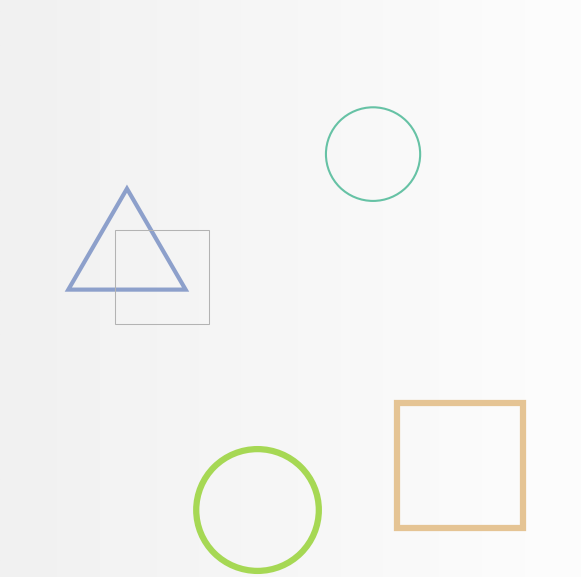[{"shape": "circle", "thickness": 1, "radius": 0.41, "center": [0.642, 0.732]}, {"shape": "triangle", "thickness": 2, "radius": 0.58, "center": [0.218, 0.556]}, {"shape": "circle", "thickness": 3, "radius": 0.53, "center": [0.443, 0.116]}, {"shape": "square", "thickness": 3, "radius": 0.54, "center": [0.791, 0.193]}, {"shape": "square", "thickness": 0.5, "radius": 0.41, "center": [0.279, 0.519]}]